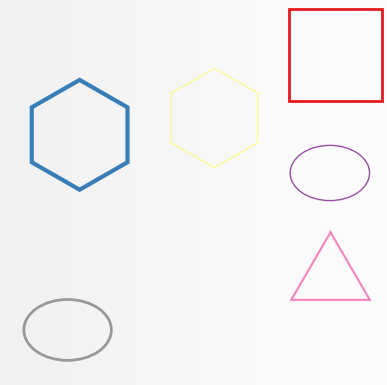[{"shape": "square", "thickness": 2, "radius": 0.6, "center": [0.866, 0.857]}, {"shape": "hexagon", "thickness": 3, "radius": 0.71, "center": [0.205, 0.65]}, {"shape": "oval", "thickness": 1, "radius": 0.51, "center": [0.851, 0.551]}, {"shape": "hexagon", "thickness": 0.5, "radius": 0.65, "center": [0.554, 0.694]}, {"shape": "triangle", "thickness": 1.5, "radius": 0.59, "center": [0.853, 0.28]}, {"shape": "oval", "thickness": 2, "radius": 0.56, "center": [0.174, 0.143]}]